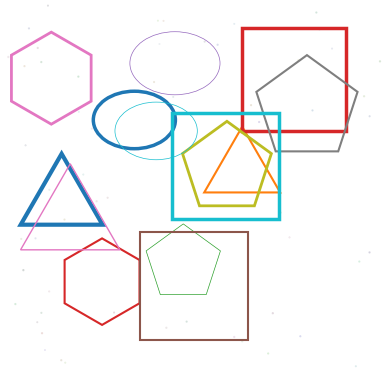[{"shape": "triangle", "thickness": 3, "radius": 0.61, "center": [0.16, 0.478]}, {"shape": "oval", "thickness": 2.5, "radius": 0.53, "center": [0.349, 0.688]}, {"shape": "triangle", "thickness": 1.5, "radius": 0.57, "center": [0.629, 0.557]}, {"shape": "pentagon", "thickness": 0.5, "radius": 0.51, "center": [0.476, 0.317]}, {"shape": "hexagon", "thickness": 1.5, "radius": 0.56, "center": [0.265, 0.268]}, {"shape": "square", "thickness": 2.5, "radius": 0.67, "center": [0.764, 0.794]}, {"shape": "oval", "thickness": 0.5, "radius": 0.59, "center": [0.454, 0.836]}, {"shape": "square", "thickness": 1.5, "radius": 0.7, "center": [0.505, 0.257]}, {"shape": "hexagon", "thickness": 2, "radius": 0.6, "center": [0.133, 0.797]}, {"shape": "triangle", "thickness": 1, "radius": 0.74, "center": [0.182, 0.426]}, {"shape": "pentagon", "thickness": 1.5, "radius": 0.69, "center": [0.797, 0.719]}, {"shape": "pentagon", "thickness": 2, "radius": 0.61, "center": [0.589, 0.564]}, {"shape": "square", "thickness": 2.5, "radius": 0.69, "center": [0.586, 0.57]}, {"shape": "oval", "thickness": 0.5, "radius": 0.53, "center": [0.406, 0.66]}]